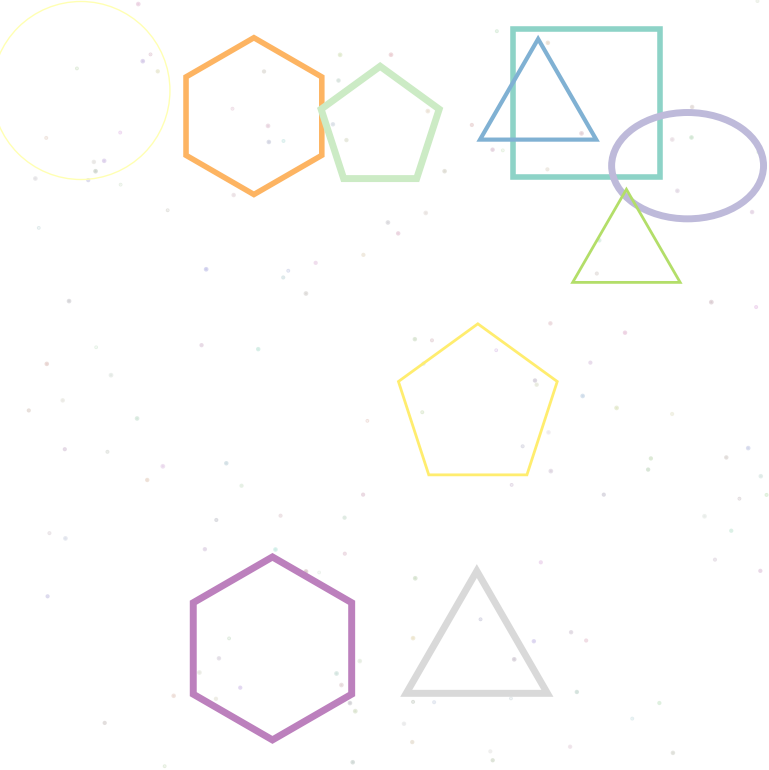[{"shape": "square", "thickness": 2, "radius": 0.48, "center": [0.762, 0.866]}, {"shape": "circle", "thickness": 0.5, "radius": 0.58, "center": [0.105, 0.882]}, {"shape": "oval", "thickness": 2.5, "radius": 0.49, "center": [0.893, 0.785]}, {"shape": "triangle", "thickness": 1.5, "radius": 0.44, "center": [0.699, 0.862]}, {"shape": "hexagon", "thickness": 2, "radius": 0.51, "center": [0.33, 0.849]}, {"shape": "triangle", "thickness": 1, "radius": 0.4, "center": [0.814, 0.674]}, {"shape": "triangle", "thickness": 2.5, "radius": 0.53, "center": [0.619, 0.153]}, {"shape": "hexagon", "thickness": 2.5, "radius": 0.59, "center": [0.354, 0.158]}, {"shape": "pentagon", "thickness": 2.5, "radius": 0.4, "center": [0.494, 0.833]}, {"shape": "pentagon", "thickness": 1, "radius": 0.54, "center": [0.621, 0.471]}]